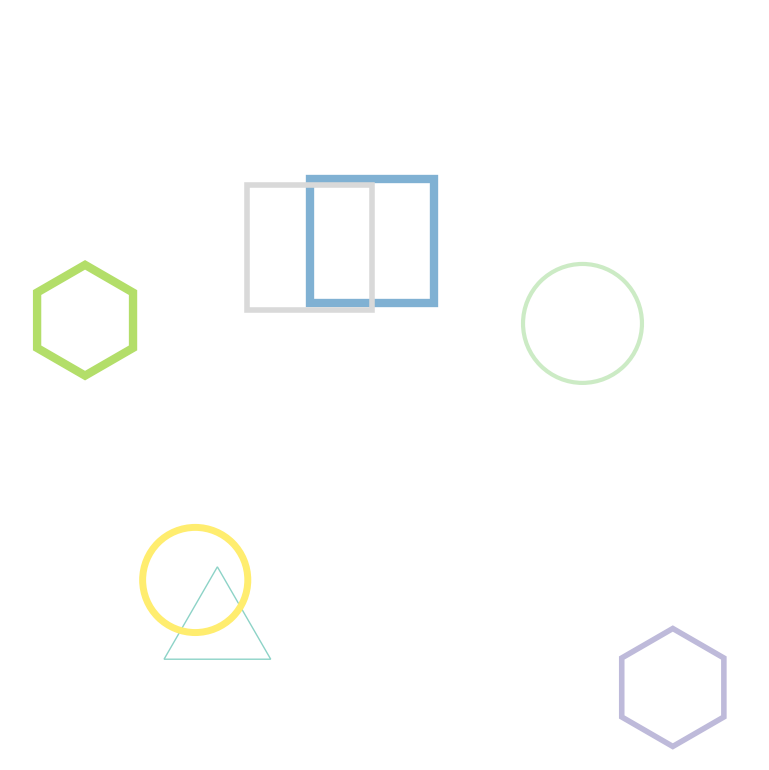[{"shape": "triangle", "thickness": 0.5, "radius": 0.4, "center": [0.282, 0.184]}, {"shape": "hexagon", "thickness": 2, "radius": 0.38, "center": [0.874, 0.107]}, {"shape": "square", "thickness": 3, "radius": 0.4, "center": [0.483, 0.687]}, {"shape": "hexagon", "thickness": 3, "radius": 0.36, "center": [0.11, 0.584]}, {"shape": "square", "thickness": 2, "radius": 0.4, "center": [0.402, 0.678]}, {"shape": "circle", "thickness": 1.5, "radius": 0.39, "center": [0.756, 0.58]}, {"shape": "circle", "thickness": 2.5, "radius": 0.34, "center": [0.254, 0.247]}]